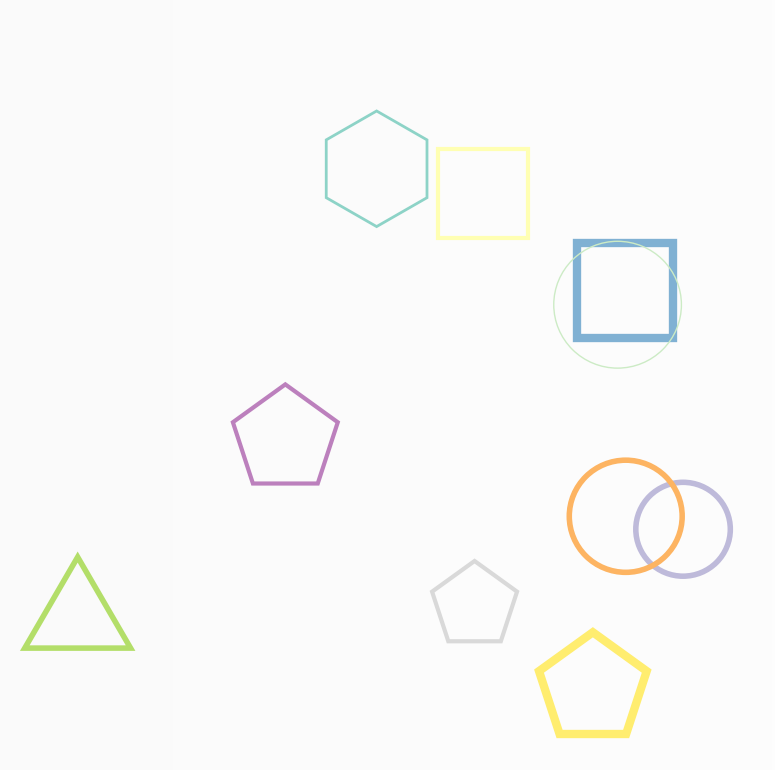[{"shape": "hexagon", "thickness": 1, "radius": 0.38, "center": [0.486, 0.781]}, {"shape": "square", "thickness": 1.5, "radius": 0.29, "center": [0.623, 0.749]}, {"shape": "circle", "thickness": 2, "radius": 0.3, "center": [0.881, 0.313]}, {"shape": "square", "thickness": 3, "radius": 0.31, "center": [0.807, 0.623]}, {"shape": "circle", "thickness": 2, "radius": 0.36, "center": [0.807, 0.33]}, {"shape": "triangle", "thickness": 2, "radius": 0.39, "center": [0.1, 0.198]}, {"shape": "pentagon", "thickness": 1.5, "radius": 0.29, "center": [0.612, 0.214]}, {"shape": "pentagon", "thickness": 1.5, "radius": 0.36, "center": [0.368, 0.43]}, {"shape": "circle", "thickness": 0.5, "radius": 0.41, "center": [0.797, 0.604]}, {"shape": "pentagon", "thickness": 3, "radius": 0.37, "center": [0.765, 0.106]}]